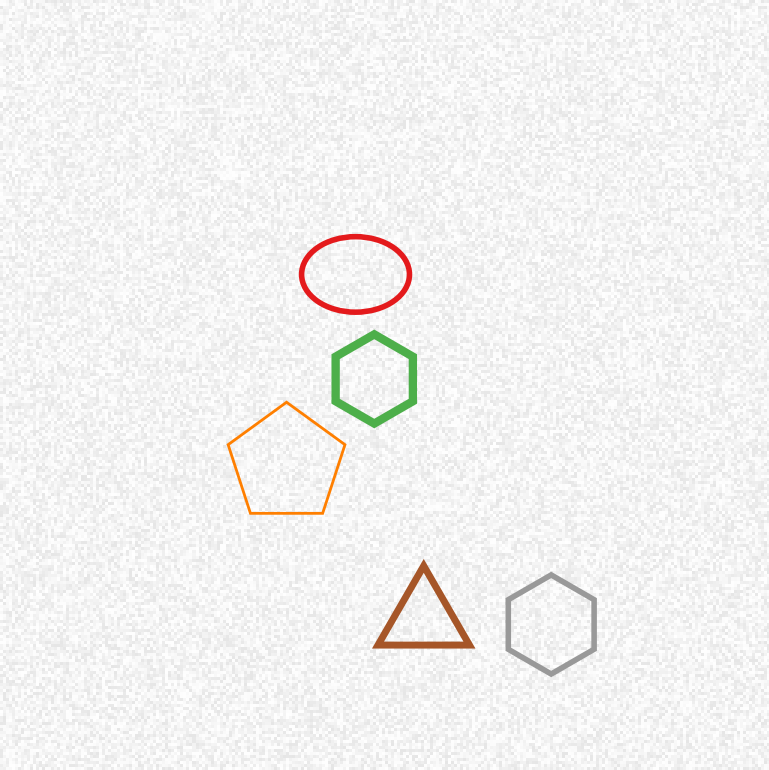[{"shape": "oval", "thickness": 2, "radius": 0.35, "center": [0.462, 0.644]}, {"shape": "hexagon", "thickness": 3, "radius": 0.29, "center": [0.486, 0.508]}, {"shape": "pentagon", "thickness": 1, "radius": 0.4, "center": [0.372, 0.398]}, {"shape": "triangle", "thickness": 2.5, "radius": 0.34, "center": [0.55, 0.197]}, {"shape": "hexagon", "thickness": 2, "radius": 0.32, "center": [0.716, 0.189]}]